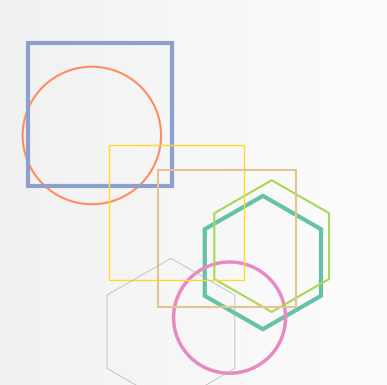[{"shape": "hexagon", "thickness": 3, "radius": 0.87, "center": [0.678, 0.318]}, {"shape": "circle", "thickness": 1.5, "radius": 0.89, "center": [0.237, 0.648]}, {"shape": "square", "thickness": 3, "radius": 0.93, "center": [0.258, 0.702]}, {"shape": "circle", "thickness": 2.5, "radius": 0.72, "center": [0.592, 0.175]}, {"shape": "hexagon", "thickness": 1.5, "radius": 0.86, "center": [0.701, 0.361]}, {"shape": "square", "thickness": 1, "radius": 0.87, "center": [0.456, 0.448]}, {"shape": "square", "thickness": 1.5, "radius": 0.89, "center": [0.586, 0.38]}, {"shape": "hexagon", "thickness": 0.5, "radius": 0.95, "center": [0.441, 0.138]}]